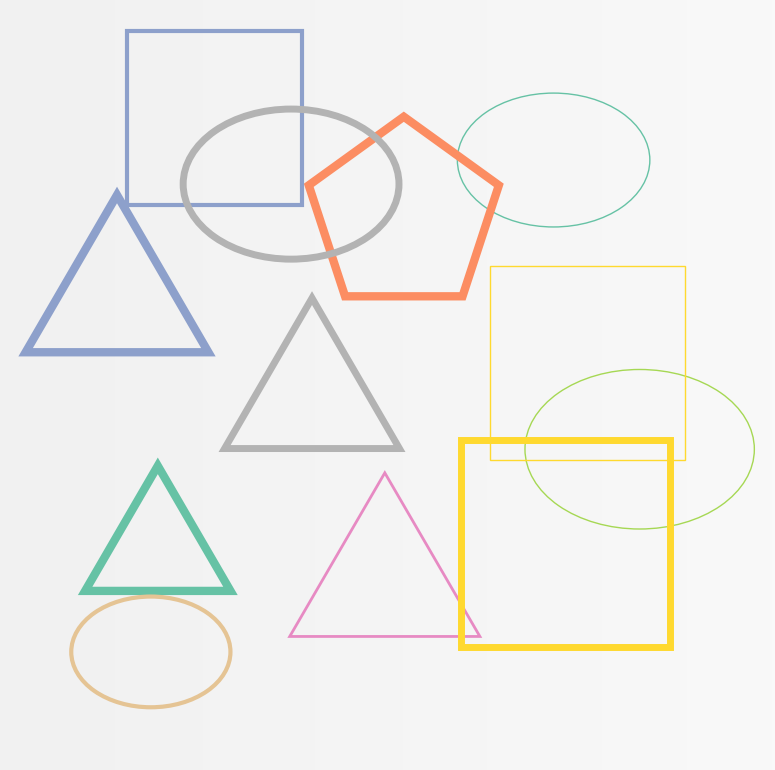[{"shape": "triangle", "thickness": 3, "radius": 0.54, "center": [0.204, 0.287]}, {"shape": "oval", "thickness": 0.5, "radius": 0.62, "center": [0.714, 0.792]}, {"shape": "pentagon", "thickness": 3, "radius": 0.64, "center": [0.521, 0.72]}, {"shape": "triangle", "thickness": 3, "radius": 0.68, "center": [0.151, 0.611]}, {"shape": "square", "thickness": 1.5, "radius": 0.57, "center": [0.277, 0.847]}, {"shape": "triangle", "thickness": 1, "radius": 0.71, "center": [0.497, 0.244]}, {"shape": "oval", "thickness": 0.5, "radius": 0.74, "center": [0.825, 0.417]}, {"shape": "square", "thickness": 2.5, "radius": 0.67, "center": [0.73, 0.294]}, {"shape": "square", "thickness": 0.5, "radius": 0.63, "center": [0.758, 0.528]}, {"shape": "oval", "thickness": 1.5, "radius": 0.51, "center": [0.195, 0.153]}, {"shape": "oval", "thickness": 2.5, "radius": 0.7, "center": [0.376, 0.761]}, {"shape": "triangle", "thickness": 2.5, "radius": 0.65, "center": [0.403, 0.483]}]